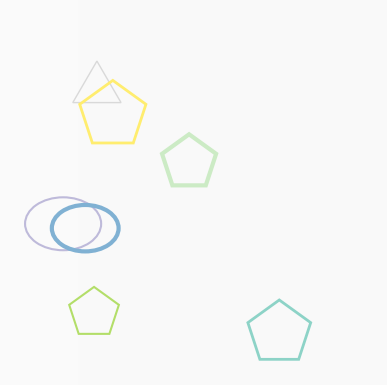[{"shape": "pentagon", "thickness": 2, "radius": 0.43, "center": [0.721, 0.136]}, {"shape": "oval", "thickness": 1.5, "radius": 0.49, "center": [0.163, 0.419]}, {"shape": "oval", "thickness": 3, "radius": 0.43, "center": [0.22, 0.407]}, {"shape": "pentagon", "thickness": 1.5, "radius": 0.34, "center": [0.243, 0.187]}, {"shape": "triangle", "thickness": 1, "radius": 0.36, "center": [0.25, 0.769]}, {"shape": "pentagon", "thickness": 3, "radius": 0.37, "center": [0.488, 0.578]}, {"shape": "pentagon", "thickness": 2, "radius": 0.45, "center": [0.291, 0.701]}]